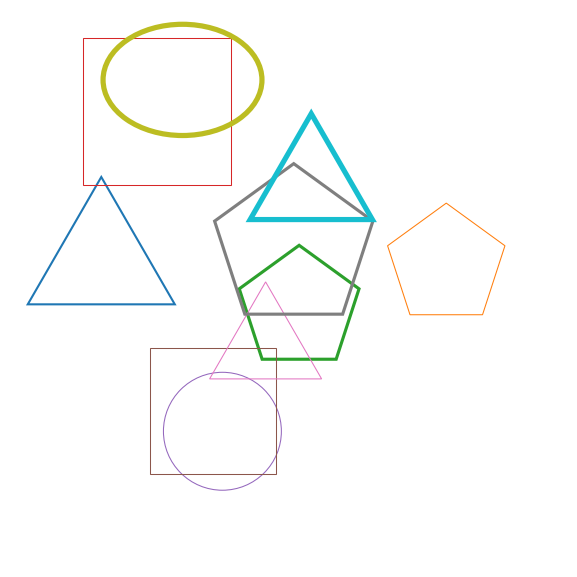[{"shape": "triangle", "thickness": 1, "radius": 0.73, "center": [0.175, 0.546]}, {"shape": "pentagon", "thickness": 0.5, "radius": 0.53, "center": [0.773, 0.541]}, {"shape": "pentagon", "thickness": 1.5, "radius": 0.55, "center": [0.518, 0.465]}, {"shape": "square", "thickness": 0.5, "radius": 0.64, "center": [0.272, 0.806]}, {"shape": "circle", "thickness": 0.5, "radius": 0.51, "center": [0.385, 0.252]}, {"shape": "square", "thickness": 0.5, "radius": 0.55, "center": [0.369, 0.288]}, {"shape": "triangle", "thickness": 0.5, "radius": 0.56, "center": [0.46, 0.399]}, {"shape": "pentagon", "thickness": 1.5, "radius": 0.72, "center": [0.509, 0.572]}, {"shape": "oval", "thickness": 2.5, "radius": 0.69, "center": [0.316, 0.861]}, {"shape": "triangle", "thickness": 2.5, "radius": 0.61, "center": [0.539, 0.68]}]